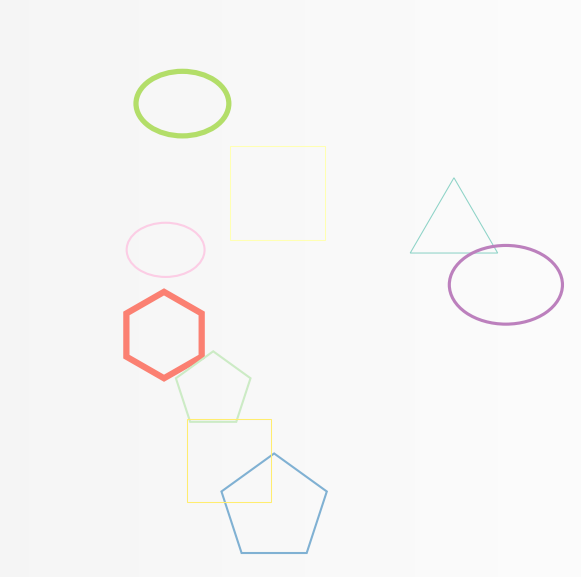[{"shape": "triangle", "thickness": 0.5, "radius": 0.43, "center": [0.781, 0.604]}, {"shape": "square", "thickness": 0.5, "radius": 0.41, "center": [0.478, 0.665]}, {"shape": "hexagon", "thickness": 3, "radius": 0.37, "center": [0.282, 0.419]}, {"shape": "pentagon", "thickness": 1, "radius": 0.48, "center": [0.472, 0.119]}, {"shape": "oval", "thickness": 2.5, "radius": 0.4, "center": [0.314, 0.82]}, {"shape": "oval", "thickness": 1, "radius": 0.34, "center": [0.285, 0.566]}, {"shape": "oval", "thickness": 1.5, "radius": 0.49, "center": [0.87, 0.506]}, {"shape": "pentagon", "thickness": 1, "radius": 0.34, "center": [0.367, 0.323]}, {"shape": "square", "thickness": 0.5, "radius": 0.36, "center": [0.394, 0.202]}]